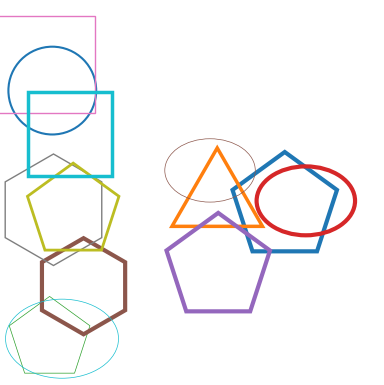[{"shape": "pentagon", "thickness": 3, "radius": 0.71, "center": [0.74, 0.463]}, {"shape": "circle", "thickness": 1.5, "radius": 0.57, "center": [0.136, 0.765]}, {"shape": "triangle", "thickness": 2.5, "radius": 0.68, "center": [0.564, 0.48]}, {"shape": "pentagon", "thickness": 0.5, "radius": 0.55, "center": [0.129, 0.12]}, {"shape": "oval", "thickness": 3, "radius": 0.64, "center": [0.794, 0.478]}, {"shape": "pentagon", "thickness": 3, "radius": 0.71, "center": [0.567, 0.306]}, {"shape": "hexagon", "thickness": 3, "radius": 0.62, "center": [0.217, 0.257]}, {"shape": "oval", "thickness": 0.5, "radius": 0.59, "center": [0.546, 0.557]}, {"shape": "square", "thickness": 1, "radius": 0.63, "center": [0.121, 0.832]}, {"shape": "hexagon", "thickness": 1, "radius": 0.72, "center": [0.139, 0.455]}, {"shape": "pentagon", "thickness": 2, "radius": 0.62, "center": [0.19, 0.451]}, {"shape": "oval", "thickness": 0.5, "radius": 0.73, "center": [0.161, 0.12]}, {"shape": "square", "thickness": 2.5, "radius": 0.54, "center": [0.181, 0.653]}]